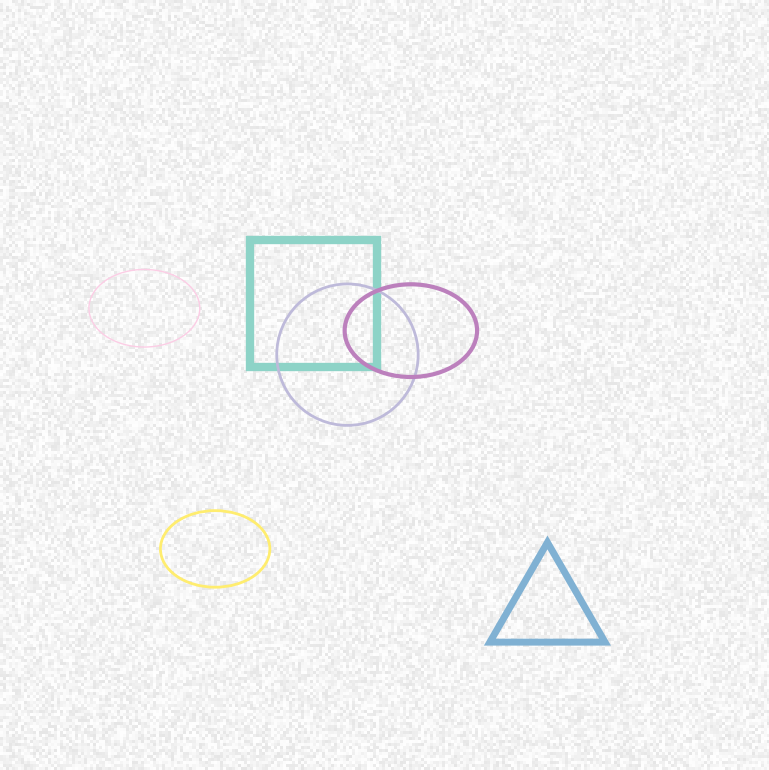[{"shape": "square", "thickness": 3, "radius": 0.41, "center": [0.408, 0.606]}, {"shape": "circle", "thickness": 1, "radius": 0.46, "center": [0.451, 0.539]}, {"shape": "triangle", "thickness": 2.5, "radius": 0.43, "center": [0.711, 0.209]}, {"shape": "oval", "thickness": 0.5, "radius": 0.36, "center": [0.187, 0.6]}, {"shape": "oval", "thickness": 1.5, "radius": 0.43, "center": [0.534, 0.571]}, {"shape": "oval", "thickness": 1, "radius": 0.36, "center": [0.279, 0.287]}]